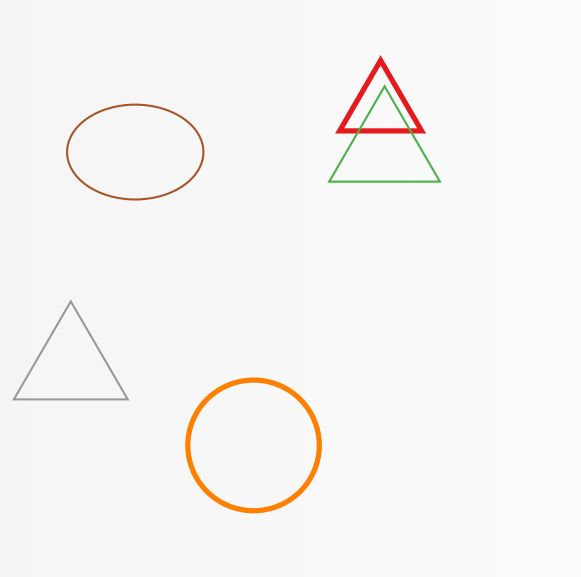[{"shape": "triangle", "thickness": 2.5, "radius": 0.41, "center": [0.655, 0.813]}, {"shape": "triangle", "thickness": 1, "radius": 0.55, "center": [0.662, 0.74]}, {"shape": "circle", "thickness": 2.5, "radius": 0.57, "center": [0.436, 0.228]}, {"shape": "oval", "thickness": 1, "radius": 0.59, "center": [0.233, 0.736]}, {"shape": "triangle", "thickness": 1, "radius": 0.57, "center": [0.122, 0.364]}]